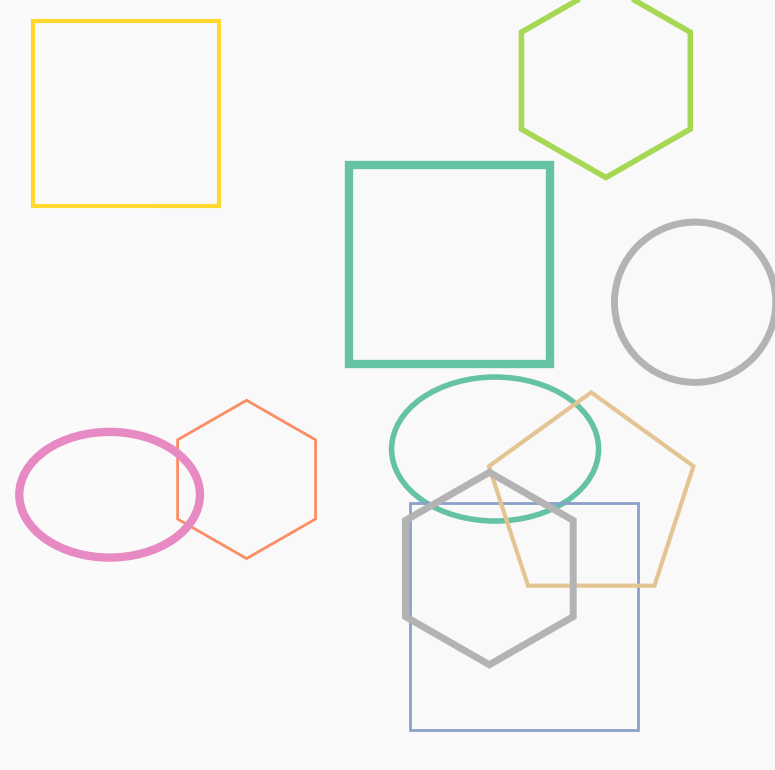[{"shape": "oval", "thickness": 2, "radius": 0.67, "center": [0.639, 0.417]}, {"shape": "square", "thickness": 3, "radius": 0.65, "center": [0.58, 0.657]}, {"shape": "hexagon", "thickness": 1, "radius": 0.51, "center": [0.318, 0.377]}, {"shape": "square", "thickness": 1, "radius": 0.74, "center": [0.676, 0.199]}, {"shape": "oval", "thickness": 3, "radius": 0.58, "center": [0.141, 0.357]}, {"shape": "hexagon", "thickness": 2, "radius": 0.63, "center": [0.782, 0.895]}, {"shape": "square", "thickness": 1.5, "radius": 0.6, "center": [0.163, 0.852]}, {"shape": "pentagon", "thickness": 1.5, "radius": 0.69, "center": [0.763, 0.352]}, {"shape": "hexagon", "thickness": 2.5, "radius": 0.62, "center": [0.631, 0.262]}, {"shape": "circle", "thickness": 2.5, "radius": 0.52, "center": [0.897, 0.607]}]